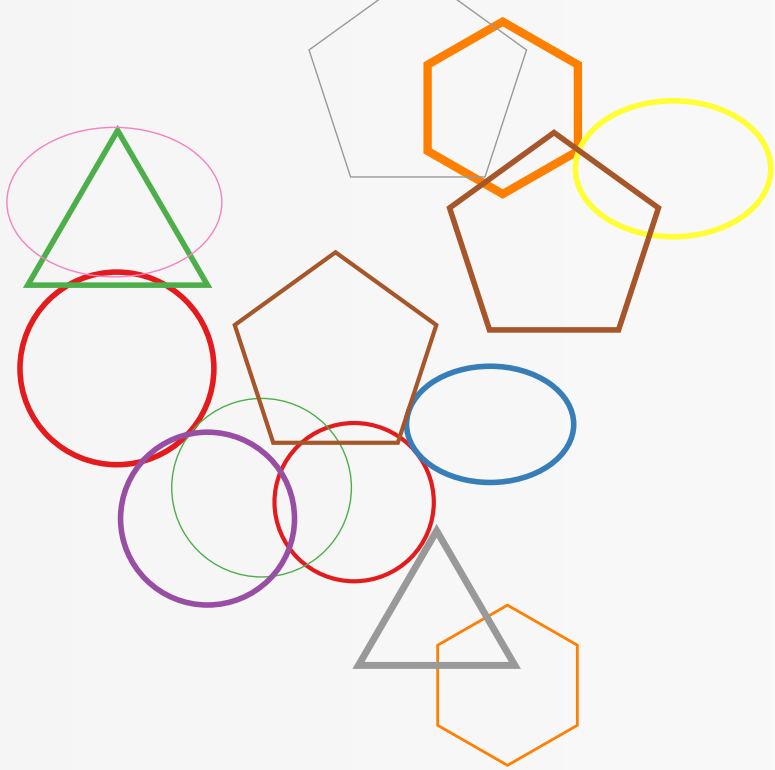[{"shape": "circle", "thickness": 2, "radius": 0.63, "center": [0.151, 0.522]}, {"shape": "circle", "thickness": 1.5, "radius": 0.51, "center": [0.457, 0.348]}, {"shape": "oval", "thickness": 2, "radius": 0.54, "center": [0.632, 0.449]}, {"shape": "triangle", "thickness": 2, "radius": 0.67, "center": [0.152, 0.697]}, {"shape": "circle", "thickness": 0.5, "radius": 0.58, "center": [0.337, 0.367]}, {"shape": "circle", "thickness": 2, "radius": 0.56, "center": [0.268, 0.327]}, {"shape": "hexagon", "thickness": 1, "radius": 0.52, "center": [0.655, 0.11]}, {"shape": "hexagon", "thickness": 3, "radius": 0.56, "center": [0.649, 0.86]}, {"shape": "oval", "thickness": 2, "radius": 0.63, "center": [0.868, 0.781]}, {"shape": "pentagon", "thickness": 1.5, "radius": 0.68, "center": [0.433, 0.536]}, {"shape": "pentagon", "thickness": 2, "radius": 0.71, "center": [0.715, 0.686]}, {"shape": "oval", "thickness": 0.5, "radius": 0.69, "center": [0.148, 0.738]}, {"shape": "triangle", "thickness": 2.5, "radius": 0.58, "center": [0.563, 0.194]}, {"shape": "pentagon", "thickness": 0.5, "radius": 0.74, "center": [0.539, 0.89]}]